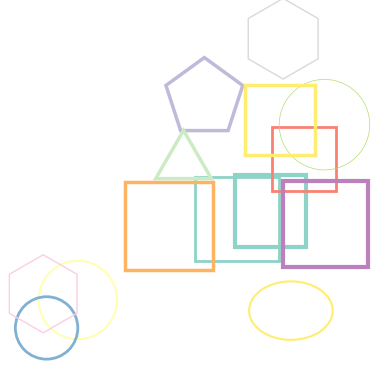[{"shape": "square", "thickness": 2, "radius": 0.55, "center": [0.615, 0.43]}, {"shape": "square", "thickness": 3, "radius": 0.47, "center": [0.703, 0.451]}, {"shape": "circle", "thickness": 1.5, "radius": 0.51, "center": [0.202, 0.221]}, {"shape": "pentagon", "thickness": 2.5, "radius": 0.52, "center": [0.531, 0.746]}, {"shape": "square", "thickness": 2, "radius": 0.42, "center": [0.79, 0.587]}, {"shape": "circle", "thickness": 2, "radius": 0.41, "center": [0.121, 0.148]}, {"shape": "square", "thickness": 2.5, "radius": 0.57, "center": [0.438, 0.414]}, {"shape": "circle", "thickness": 0.5, "radius": 0.59, "center": [0.843, 0.676]}, {"shape": "hexagon", "thickness": 1, "radius": 0.51, "center": [0.112, 0.237]}, {"shape": "hexagon", "thickness": 1, "radius": 0.52, "center": [0.735, 0.9]}, {"shape": "square", "thickness": 3, "radius": 0.56, "center": [0.846, 0.417]}, {"shape": "triangle", "thickness": 2.5, "radius": 0.42, "center": [0.477, 0.578]}, {"shape": "oval", "thickness": 1.5, "radius": 0.54, "center": [0.756, 0.193]}, {"shape": "square", "thickness": 2.5, "radius": 0.45, "center": [0.727, 0.689]}]